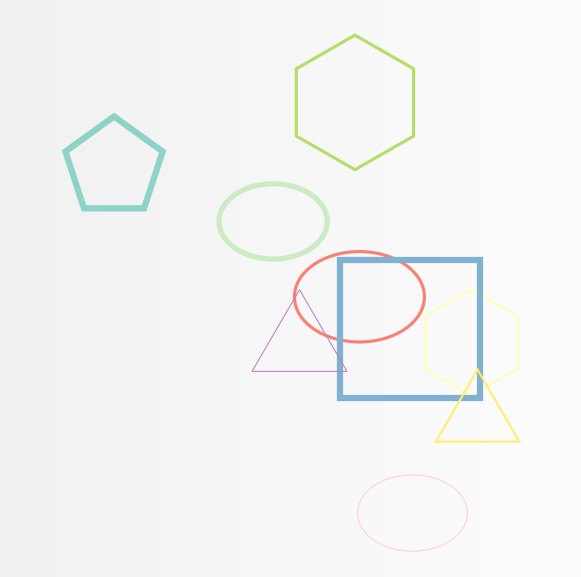[{"shape": "pentagon", "thickness": 3, "radius": 0.44, "center": [0.196, 0.71]}, {"shape": "hexagon", "thickness": 1, "radius": 0.46, "center": [0.811, 0.406]}, {"shape": "oval", "thickness": 1.5, "radius": 0.56, "center": [0.618, 0.485]}, {"shape": "square", "thickness": 3, "radius": 0.6, "center": [0.705, 0.429]}, {"shape": "hexagon", "thickness": 1.5, "radius": 0.58, "center": [0.611, 0.822]}, {"shape": "oval", "thickness": 0.5, "radius": 0.47, "center": [0.71, 0.111]}, {"shape": "triangle", "thickness": 0.5, "radius": 0.47, "center": [0.515, 0.403]}, {"shape": "oval", "thickness": 2.5, "radius": 0.47, "center": [0.47, 0.616]}, {"shape": "triangle", "thickness": 1, "radius": 0.41, "center": [0.822, 0.276]}]